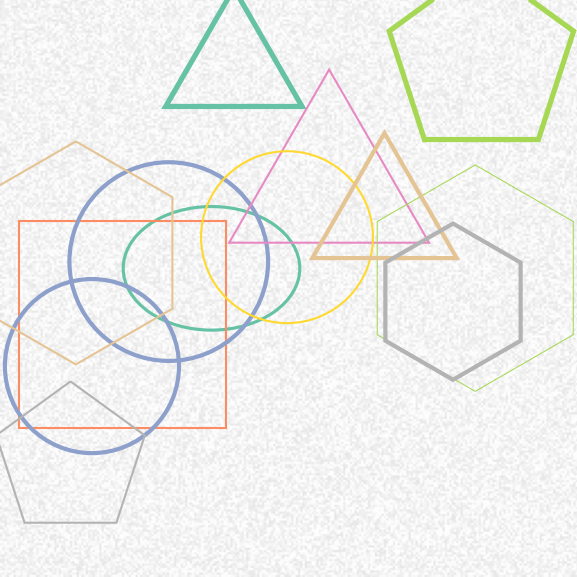[{"shape": "oval", "thickness": 1.5, "radius": 0.76, "center": [0.366, 0.534]}, {"shape": "triangle", "thickness": 2.5, "radius": 0.68, "center": [0.405, 0.883]}, {"shape": "square", "thickness": 1, "radius": 0.9, "center": [0.212, 0.437]}, {"shape": "circle", "thickness": 2, "radius": 0.86, "center": [0.292, 0.546]}, {"shape": "circle", "thickness": 2, "radius": 0.75, "center": [0.159, 0.365]}, {"shape": "triangle", "thickness": 1, "radius": 1.0, "center": [0.57, 0.679]}, {"shape": "hexagon", "thickness": 0.5, "radius": 0.98, "center": [0.823, 0.518]}, {"shape": "pentagon", "thickness": 2.5, "radius": 0.84, "center": [0.834, 0.893]}, {"shape": "circle", "thickness": 1, "radius": 0.74, "center": [0.497, 0.588]}, {"shape": "hexagon", "thickness": 1, "radius": 0.97, "center": [0.131, 0.561]}, {"shape": "triangle", "thickness": 2, "radius": 0.72, "center": [0.666, 0.624]}, {"shape": "pentagon", "thickness": 1, "radius": 0.68, "center": [0.122, 0.203]}, {"shape": "hexagon", "thickness": 2, "radius": 0.68, "center": [0.784, 0.477]}]